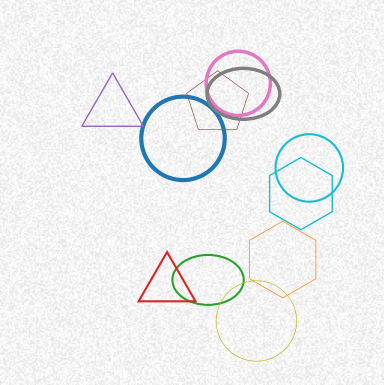[{"shape": "circle", "thickness": 3, "radius": 0.54, "center": [0.475, 0.641]}, {"shape": "hexagon", "thickness": 0.5, "radius": 0.5, "center": [0.734, 0.326]}, {"shape": "oval", "thickness": 1.5, "radius": 0.46, "center": [0.54, 0.273]}, {"shape": "triangle", "thickness": 1.5, "radius": 0.43, "center": [0.434, 0.26]}, {"shape": "triangle", "thickness": 1, "radius": 0.46, "center": [0.292, 0.718]}, {"shape": "pentagon", "thickness": 0.5, "radius": 0.42, "center": [0.565, 0.732]}, {"shape": "circle", "thickness": 2.5, "radius": 0.42, "center": [0.619, 0.784]}, {"shape": "oval", "thickness": 2.5, "radius": 0.47, "center": [0.632, 0.756]}, {"shape": "circle", "thickness": 0.5, "radius": 0.52, "center": [0.666, 0.166]}, {"shape": "circle", "thickness": 1.5, "radius": 0.44, "center": [0.803, 0.564]}, {"shape": "hexagon", "thickness": 1, "radius": 0.47, "center": [0.782, 0.497]}]